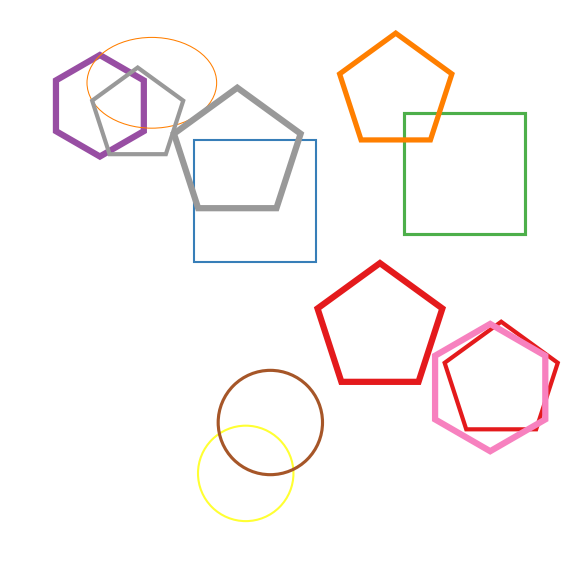[{"shape": "pentagon", "thickness": 3, "radius": 0.57, "center": [0.658, 0.43]}, {"shape": "pentagon", "thickness": 2, "radius": 0.51, "center": [0.868, 0.339]}, {"shape": "square", "thickness": 1, "radius": 0.53, "center": [0.441, 0.651]}, {"shape": "square", "thickness": 1.5, "radius": 0.53, "center": [0.804, 0.699]}, {"shape": "hexagon", "thickness": 3, "radius": 0.44, "center": [0.173, 0.816]}, {"shape": "oval", "thickness": 0.5, "radius": 0.56, "center": [0.263, 0.856]}, {"shape": "pentagon", "thickness": 2.5, "radius": 0.51, "center": [0.685, 0.84]}, {"shape": "circle", "thickness": 1, "radius": 0.41, "center": [0.425, 0.179]}, {"shape": "circle", "thickness": 1.5, "radius": 0.45, "center": [0.468, 0.268]}, {"shape": "hexagon", "thickness": 3, "radius": 0.55, "center": [0.849, 0.328]}, {"shape": "pentagon", "thickness": 2, "radius": 0.41, "center": [0.238, 0.799]}, {"shape": "pentagon", "thickness": 3, "radius": 0.58, "center": [0.411, 0.732]}]